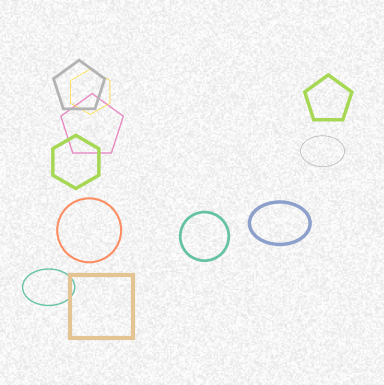[{"shape": "circle", "thickness": 2, "radius": 0.32, "center": [0.531, 0.386]}, {"shape": "oval", "thickness": 1, "radius": 0.34, "center": [0.126, 0.254]}, {"shape": "circle", "thickness": 1.5, "radius": 0.42, "center": [0.232, 0.402]}, {"shape": "oval", "thickness": 2.5, "radius": 0.39, "center": [0.727, 0.42]}, {"shape": "pentagon", "thickness": 1, "radius": 0.43, "center": [0.239, 0.672]}, {"shape": "pentagon", "thickness": 2.5, "radius": 0.32, "center": [0.853, 0.741]}, {"shape": "hexagon", "thickness": 2.5, "radius": 0.34, "center": [0.197, 0.579]}, {"shape": "hexagon", "thickness": 0.5, "radius": 0.29, "center": [0.235, 0.762]}, {"shape": "square", "thickness": 3, "radius": 0.41, "center": [0.264, 0.204]}, {"shape": "pentagon", "thickness": 2, "radius": 0.35, "center": [0.206, 0.774]}, {"shape": "oval", "thickness": 0.5, "radius": 0.29, "center": [0.838, 0.607]}]